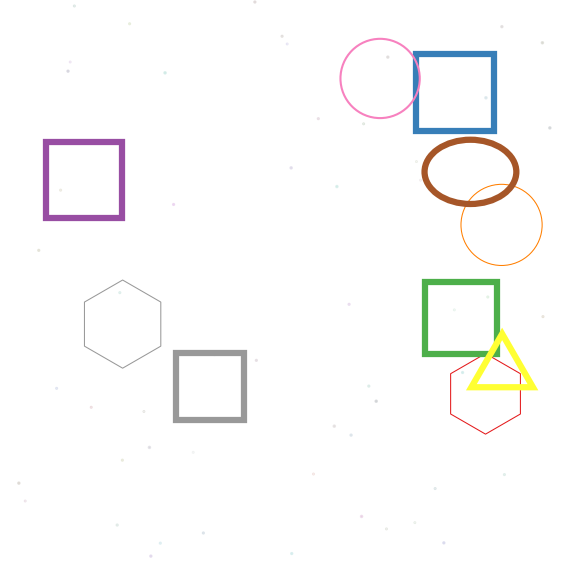[{"shape": "hexagon", "thickness": 0.5, "radius": 0.35, "center": [0.841, 0.317]}, {"shape": "square", "thickness": 3, "radius": 0.33, "center": [0.788, 0.839]}, {"shape": "square", "thickness": 3, "radius": 0.31, "center": [0.799, 0.448]}, {"shape": "square", "thickness": 3, "radius": 0.33, "center": [0.146, 0.687]}, {"shape": "circle", "thickness": 0.5, "radius": 0.35, "center": [0.869, 0.61]}, {"shape": "triangle", "thickness": 3, "radius": 0.31, "center": [0.87, 0.359]}, {"shape": "oval", "thickness": 3, "radius": 0.4, "center": [0.815, 0.702]}, {"shape": "circle", "thickness": 1, "radius": 0.34, "center": [0.658, 0.863]}, {"shape": "square", "thickness": 3, "radius": 0.29, "center": [0.364, 0.329]}, {"shape": "hexagon", "thickness": 0.5, "radius": 0.38, "center": [0.212, 0.438]}]